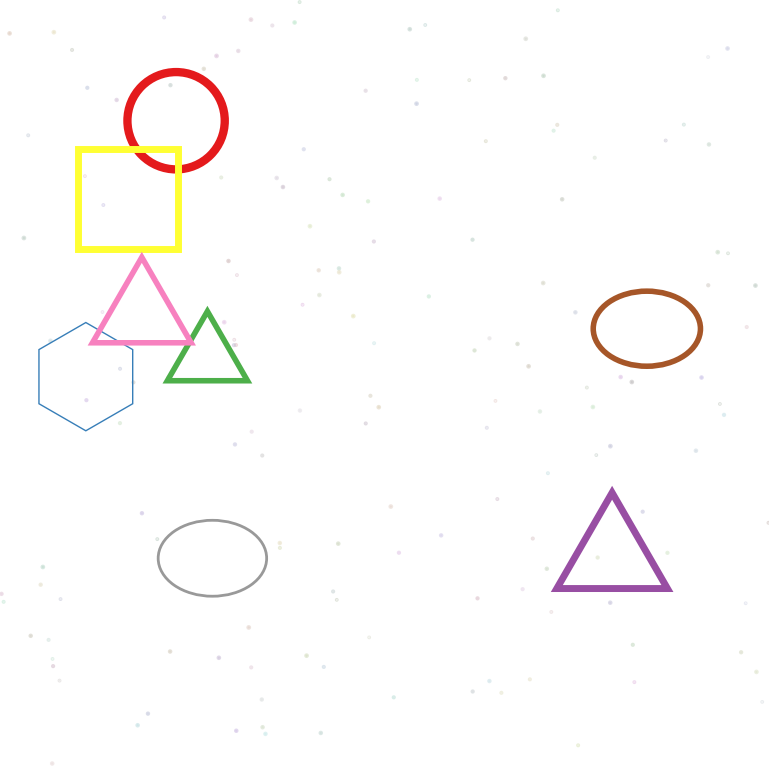[{"shape": "circle", "thickness": 3, "radius": 0.32, "center": [0.229, 0.843]}, {"shape": "hexagon", "thickness": 0.5, "radius": 0.35, "center": [0.111, 0.511]}, {"shape": "triangle", "thickness": 2, "radius": 0.3, "center": [0.269, 0.536]}, {"shape": "triangle", "thickness": 2.5, "radius": 0.41, "center": [0.795, 0.277]}, {"shape": "square", "thickness": 2.5, "radius": 0.33, "center": [0.166, 0.742]}, {"shape": "oval", "thickness": 2, "radius": 0.35, "center": [0.84, 0.573]}, {"shape": "triangle", "thickness": 2, "radius": 0.37, "center": [0.184, 0.592]}, {"shape": "oval", "thickness": 1, "radius": 0.35, "center": [0.276, 0.275]}]